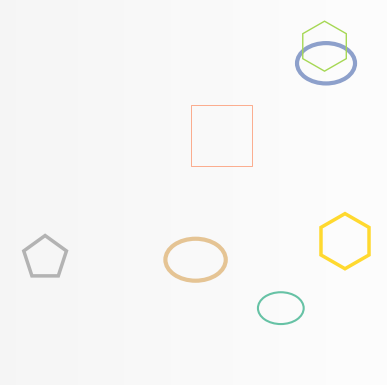[{"shape": "oval", "thickness": 1.5, "radius": 0.3, "center": [0.725, 0.2]}, {"shape": "square", "thickness": 0.5, "radius": 0.4, "center": [0.572, 0.649]}, {"shape": "oval", "thickness": 3, "radius": 0.37, "center": [0.841, 0.836]}, {"shape": "hexagon", "thickness": 1, "radius": 0.32, "center": [0.837, 0.88]}, {"shape": "hexagon", "thickness": 2.5, "radius": 0.36, "center": [0.89, 0.374]}, {"shape": "oval", "thickness": 3, "radius": 0.39, "center": [0.505, 0.325]}, {"shape": "pentagon", "thickness": 2.5, "radius": 0.29, "center": [0.116, 0.33]}]